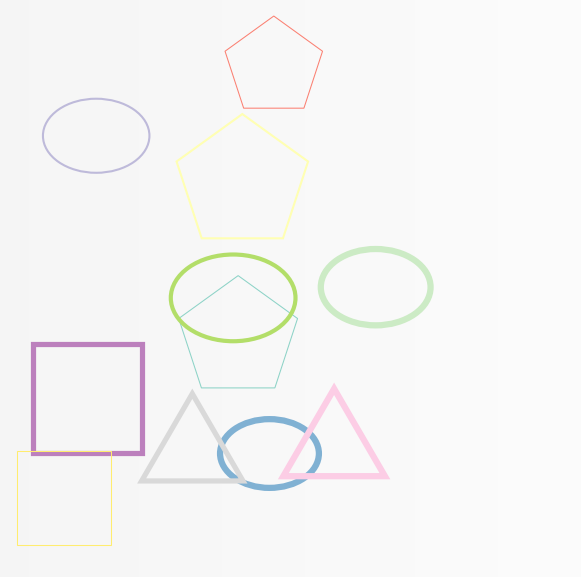[{"shape": "pentagon", "thickness": 0.5, "radius": 0.54, "center": [0.41, 0.414]}, {"shape": "pentagon", "thickness": 1, "radius": 0.59, "center": [0.417, 0.683]}, {"shape": "oval", "thickness": 1, "radius": 0.46, "center": [0.165, 0.764]}, {"shape": "pentagon", "thickness": 0.5, "radius": 0.44, "center": [0.471, 0.883]}, {"shape": "oval", "thickness": 3, "radius": 0.43, "center": [0.464, 0.214]}, {"shape": "oval", "thickness": 2, "radius": 0.54, "center": [0.401, 0.483]}, {"shape": "triangle", "thickness": 3, "radius": 0.5, "center": [0.575, 0.225]}, {"shape": "triangle", "thickness": 2.5, "radius": 0.5, "center": [0.331, 0.217]}, {"shape": "square", "thickness": 2.5, "radius": 0.47, "center": [0.151, 0.308]}, {"shape": "oval", "thickness": 3, "radius": 0.47, "center": [0.646, 0.502]}, {"shape": "square", "thickness": 0.5, "radius": 0.41, "center": [0.11, 0.137]}]